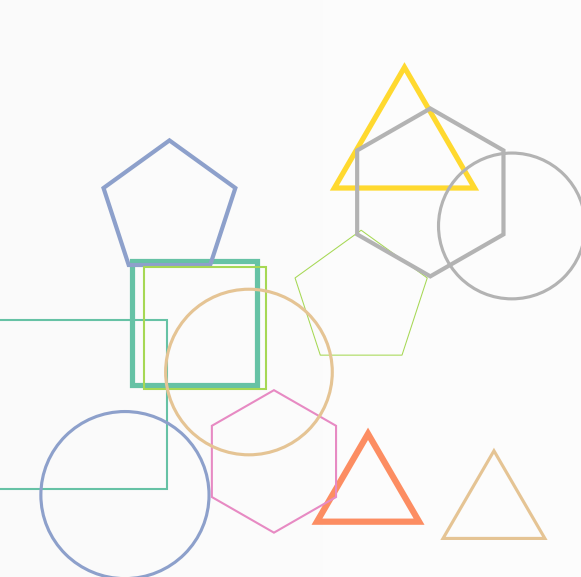[{"shape": "square", "thickness": 1, "radius": 0.73, "center": [0.142, 0.298]}, {"shape": "square", "thickness": 2.5, "radius": 0.53, "center": [0.335, 0.44]}, {"shape": "triangle", "thickness": 3, "radius": 0.51, "center": [0.633, 0.147]}, {"shape": "pentagon", "thickness": 2, "radius": 0.6, "center": [0.292, 0.637]}, {"shape": "circle", "thickness": 1.5, "radius": 0.72, "center": [0.215, 0.142]}, {"shape": "hexagon", "thickness": 1, "radius": 0.62, "center": [0.471, 0.2]}, {"shape": "square", "thickness": 1, "radius": 0.52, "center": [0.353, 0.431]}, {"shape": "pentagon", "thickness": 0.5, "radius": 0.6, "center": [0.621, 0.481]}, {"shape": "triangle", "thickness": 2.5, "radius": 0.7, "center": [0.696, 0.743]}, {"shape": "triangle", "thickness": 1.5, "radius": 0.51, "center": [0.85, 0.117]}, {"shape": "circle", "thickness": 1.5, "radius": 0.72, "center": [0.428, 0.355]}, {"shape": "hexagon", "thickness": 2, "radius": 0.73, "center": [0.74, 0.666]}, {"shape": "circle", "thickness": 1.5, "radius": 0.63, "center": [0.881, 0.608]}]